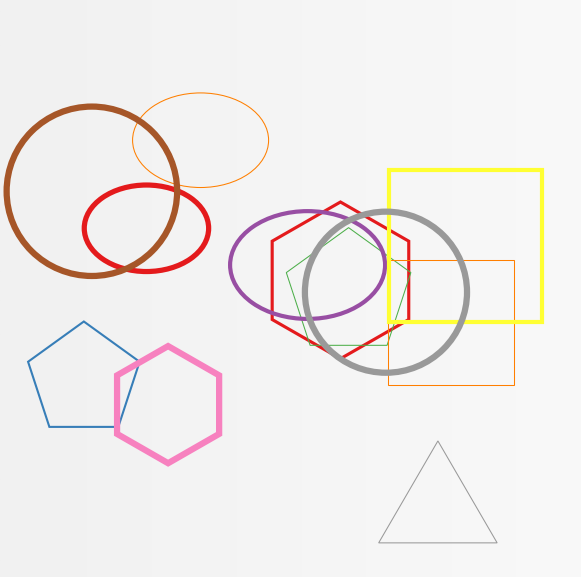[{"shape": "hexagon", "thickness": 1.5, "radius": 0.68, "center": [0.586, 0.514]}, {"shape": "oval", "thickness": 2.5, "radius": 0.54, "center": [0.252, 0.604]}, {"shape": "pentagon", "thickness": 1, "radius": 0.5, "center": [0.144, 0.342]}, {"shape": "pentagon", "thickness": 0.5, "radius": 0.56, "center": [0.6, 0.492]}, {"shape": "oval", "thickness": 2, "radius": 0.67, "center": [0.529, 0.54]}, {"shape": "square", "thickness": 0.5, "radius": 0.54, "center": [0.777, 0.441]}, {"shape": "oval", "thickness": 0.5, "radius": 0.59, "center": [0.345, 0.756]}, {"shape": "square", "thickness": 2, "radius": 0.66, "center": [0.801, 0.574]}, {"shape": "circle", "thickness": 3, "radius": 0.73, "center": [0.158, 0.668]}, {"shape": "hexagon", "thickness": 3, "radius": 0.51, "center": [0.289, 0.298]}, {"shape": "circle", "thickness": 3, "radius": 0.7, "center": [0.664, 0.493]}, {"shape": "triangle", "thickness": 0.5, "radius": 0.59, "center": [0.753, 0.118]}]